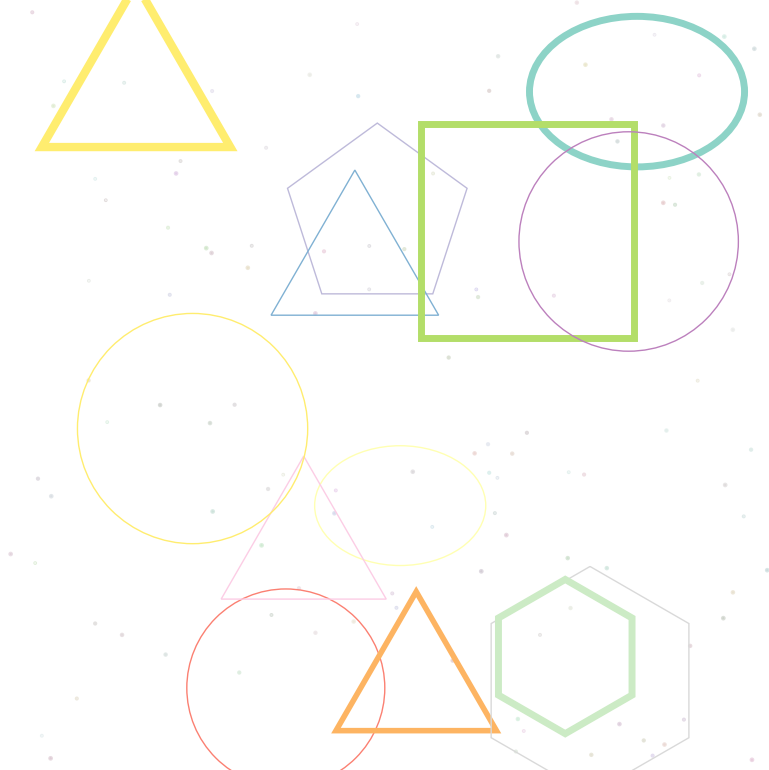[{"shape": "oval", "thickness": 2.5, "radius": 0.7, "center": [0.827, 0.881]}, {"shape": "oval", "thickness": 0.5, "radius": 0.56, "center": [0.52, 0.343]}, {"shape": "pentagon", "thickness": 0.5, "radius": 0.61, "center": [0.49, 0.718]}, {"shape": "circle", "thickness": 0.5, "radius": 0.64, "center": [0.371, 0.107]}, {"shape": "triangle", "thickness": 0.5, "radius": 0.63, "center": [0.461, 0.653]}, {"shape": "triangle", "thickness": 2, "radius": 0.6, "center": [0.541, 0.111]}, {"shape": "square", "thickness": 2.5, "radius": 0.69, "center": [0.685, 0.7]}, {"shape": "triangle", "thickness": 0.5, "radius": 0.62, "center": [0.394, 0.284]}, {"shape": "hexagon", "thickness": 0.5, "radius": 0.74, "center": [0.766, 0.116]}, {"shape": "circle", "thickness": 0.5, "radius": 0.71, "center": [0.816, 0.686]}, {"shape": "hexagon", "thickness": 2.5, "radius": 0.5, "center": [0.734, 0.147]}, {"shape": "triangle", "thickness": 3, "radius": 0.71, "center": [0.177, 0.88]}, {"shape": "circle", "thickness": 0.5, "radius": 0.75, "center": [0.25, 0.443]}]